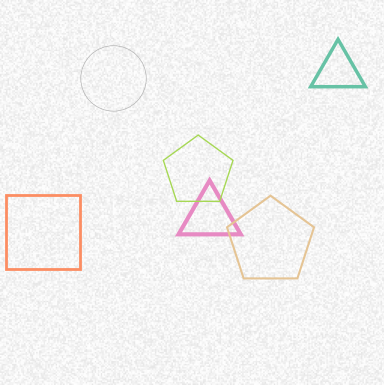[{"shape": "triangle", "thickness": 2.5, "radius": 0.41, "center": [0.878, 0.816]}, {"shape": "square", "thickness": 2, "radius": 0.48, "center": [0.112, 0.397]}, {"shape": "triangle", "thickness": 3, "radius": 0.47, "center": [0.545, 0.438]}, {"shape": "pentagon", "thickness": 1, "radius": 0.48, "center": [0.515, 0.554]}, {"shape": "pentagon", "thickness": 1.5, "radius": 0.59, "center": [0.703, 0.373]}, {"shape": "circle", "thickness": 0.5, "radius": 0.43, "center": [0.295, 0.796]}]